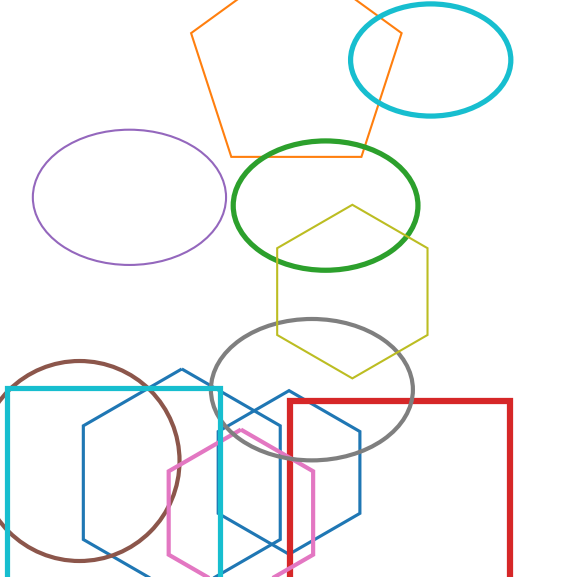[{"shape": "hexagon", "thickness": 1.5, "radius": 0.98, "center": [0.315, 0.163]}, {"shape": "hexagon", "thickness": 1.5, "radius": 0.71, "center": [0.501, 0.181]}, {"shape": "pentagon", "thickness": 1, "radius": 0.96, "center": [0.513, 0.883]}, {"shape": "oval", "thickness": 2.5, "radius": 0.8, "center": [0.564, 0.643]}, {"shape": "square", "thickness": 3, "radius": 0.95, "center": [0.692, 0.115]}, {"shape": "oval", "thickness": 1, "radius": 0.84, "center": [0.224, 0.657]}, {"shape": "circle", "thickness": 2, "radius": 0.87, "center": [0.138, 0.201]}, {"shape": "hexagon", "thickness": 2, "radius": 0.72, "center": [0.417, 0.111]}, {"shape": "oval", "thickness": 2, "radius": 0.87, "center": [0.54, 0.324]}, {"shape": "hexagon", "thickness": 1, "radius": 0.75, "center": [0.61, 0.494]}, {"shape": "square", "thickness": 2.5, "radius": 0.93, "center": [0.196, 0.142]}, {"shape": "oval", "thickness": 2.5, "radius": 0.69, "center": [0.746, 0.895]}]